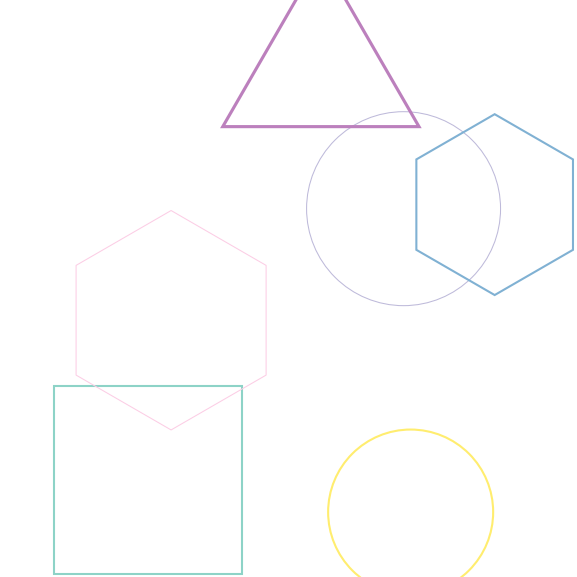[{"shape": "square", "thickness": 1, "radius": 0.82, "center": [0.256, 0.168]}, {"shape": "circle", "thickness": 0.5, "radius": 0.84, "center": [0.699, 0.638]}, {"shape": "hexagon", "thickness": 1, "radius": 0.78, "center": [0.857, 0.645]}, {"shape": "hexagon", "thickness": 0.5, "radius": 0.95, "center": [0.296, 0.445]}, {"shape": "triangle", "thickness": 1.5, "radius": 0.98, "center": [0.556, 0.878]}, {"shape": "circle", "thickness": 1, "radius": 0.71, "center": [0.711, 0.112]}]